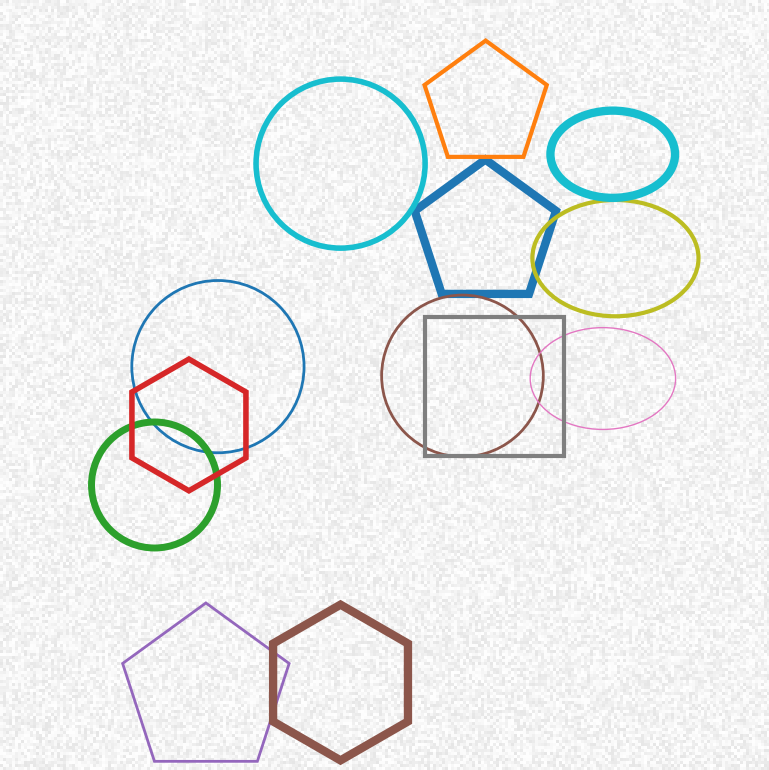[{"shape": "circle", "thickness": 1, "radius": 0.56, "center": [0.283, 0.524]}, {"shape": "pentagon", "thickness": 3, "radius": 0.48, "center": [0.63, 0.696]}, {"shape": "pentagon", "thickness": 1.5, "radius": 0.42, "center": [0.631, 0.864]}, {"shape": "circle", "thickness": 2.5, "radius": 0.41, "center": [0.201, 0.37]}, {"shape": "hexagon", "thickness": 2, "radius": 0.43, "center": [0.245, 0.448]}, {"shape": "pentagon", "thickness": 1, "radius": 0.57, "center": [0.267, 0.103]}, {"shape": "circle", "thickness": 1, "radius": 0.52, "center": [0.601, 0.512]}, {"shape": "hexagon", "thickness": 3, "radius": 0.51, "center": [0.442, 0.114]}, {"shape": "oval", "thickness": 0.5, "radius": 0.47, "center": [0.783, 0.508]}, {"shape": "square", "thickness": 1.5, "radius": 0.45, "center": [0.643, 0.498]}, {"shape": "oval", "thickness": 1.5, "radius": 0.54, "center": [0.799, 0.665]}, {"shape": "oval", "thickness": 3, "radius": 0.4, "center": [0.796, 0.8]}, {"shape": "circle", "thickness": 2, "radius": 0.55, "center": [0.442, 0.788]}]